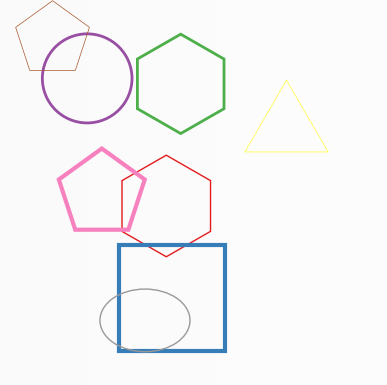[{"shape": "hexagon", "thickness": 1, "radius": 0.66, "center": [0.429, 0.465]}, {"shape": "square", "thickness": 3, "radius": 0.69, "center": [0.444, 0.226]}, {"shape": "hexagon", "thickness": 2, "radius": 0.65, "center": [0.466, 0.782]}, {"shape": "circle", "thickness": 2, "radius": 0.58, "center": [0.225, 0.796]}, {"shape": "triangle", "thickness": 0.5, "radius": 0.62, "center": [0.739, 0.667]}, {"shape": "pentagon", "thickness": 0.5, "radius": 0.5, "center": [0.136, 0.898]}, {"shape": "pentagon", "thickness": 3, "radius": 0.58, "center": [0.263, 0.498]}, {"shape": "oval", "thickness": 1, "radius": 0.58, "center": [0.374, 0.168]}]